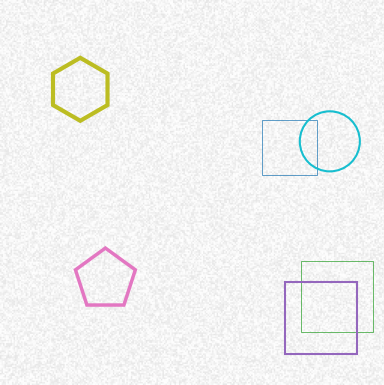[{"shape": "square", "thickness": 0.5, "radius": 0.35, "center": [0.752, 0.617]}, {"shape": "square", "thickness": 0.5, "radius": 0.46, "center": [0.875, 0.229]}, {"shape": "square", "thickness": 1.5, "radius": 0.47, "center": [0.834, 0.174]}, {"shape": "pentagon", "thickness": 2.5, "radius": 0.41, "center": [0.274, 0.274]}, {"shape": "hexagon", "thickness": 3, "radius": 0.41, "center": [0.208, 0.768]}, {"shape": "circle", "thickness": 1.5, "radius": 0.39, "center": [0.857, 0.633]}]